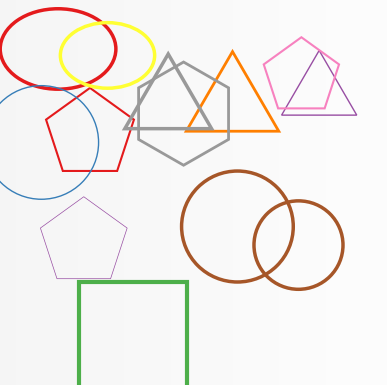[{"shape": "oval", "thickness": 2.5, "radius": 0.75, "center": [0.15, 0.873]}, {"shape": "pentagon", "thickness": 1.5, "radius": 0.6, "center": [0.232, 0.652]}, {"shape": "circle", "thickness": 1, "radius": 0.74, "center": [0.107, 0.63]}, {"shape": "square", "thickness": 3, "radius": 0.7, "center": [0.343, 0.129]}, {"shape": "pentagon", "thickness": 0.5, "radius": 0.59, "center": [0.216, 0.371]}, {"shape": "triangle", "thickness": 1, "radius": 0.56, "center": [0.824, 0.757]}, {"shape": "triangle", "thickness": 2, "radius": 0.69, "center": [0.6, 0.728]}, {"shape": "oval", "thickness": 2.5, "radius": 0.61, "center": [0.277, 0.856]}, {"shape": "circle", "thickness": 2.5, "radius": 0.57, "center": [0.77, 0.363]}, {"shape": "circle", "thickness": 2.5, "radius": 0.72, "center": [0.613, 0.412]}, {"shape": "pentagon", "thickness": 1.5, "radius": 0.51, "center": [0.778, 0.801]}, {"shape": "hexagon", "thickness": 2, "radius": 0.67, "center": [0.474, 0.705]}, {"shape": "triangle", "thickness": 2.5, "radius": 0.65, "center": [0.434, 0.73]}]